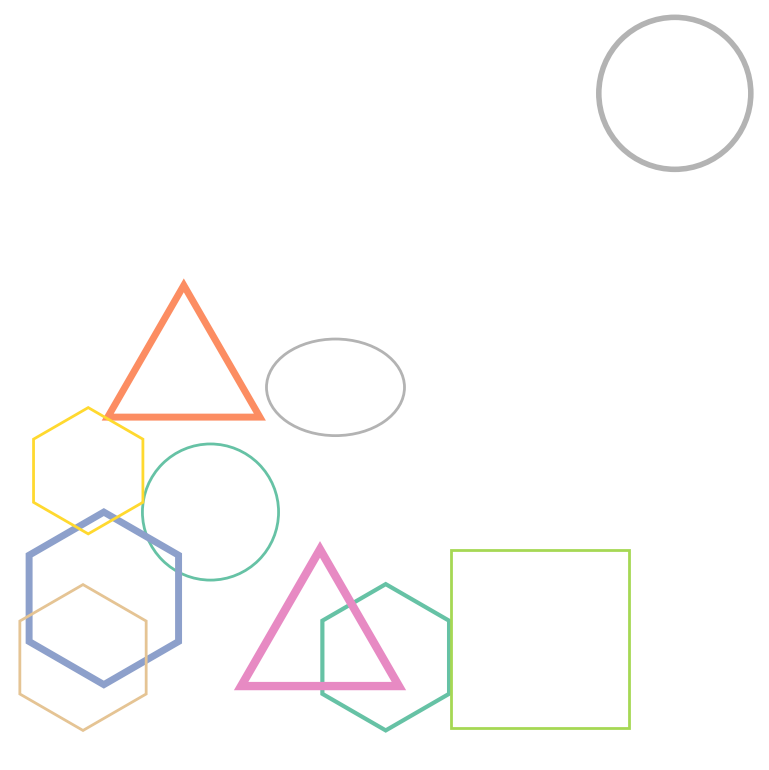[{"shape": "circle", "thickness": 1, "radius": 0.44, "center": [0.273, 0.335]}, {"shape": "hexagon", "thickness": 1.5, "radius": 0.47, "center": [0.501, 0.146]}, {"shape": "triangle", "thickness": 2.5, "radius": 0.57, "center": [0.239, 0.515]}, {"shape": "hexagon", "thickness": 2.5, "radius": 0.56, "center": [0.135, 0.223]}, {"shape": "triangle", "thickness": 3, "radius": 0.59, "center": [0.416, 0.168]}, {"shape": "square", "thickness": 1, "radius": 0.58, "center": [0.701, 0.17]}, {"shape": "hexagon", "thickness": 1, "radius": 0.41, "center": [0.115, 0.389]}, {"shape": "hexagon", "thickness": 1, "radius": 0.47, "center": [0.108, 0.146]}, {"shape": "oval", "thickness": 1, "radius": 0.45, "center": [0.436, 0.497]}, {"shape": "circle", "thickness": 2, "radius": 0.49, "center": [0.876, 0.879]}]